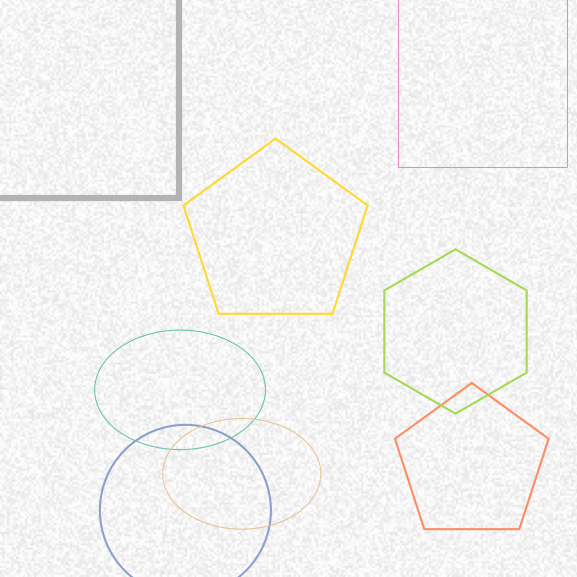[{"shape": "oval", "thickness": 0.5, "radius": 0.74, "center": [0.312, 0.324]}, {"shape": "pentagon", "thickness": 1, "radius": 0.7, "center": [0.817, 0.196]}, {"shape": "circle", "thickness": 1, "radius": 0.74, "center": [0.321, 0.115]}, {"shape": "square", "thickness": 0.5, "radius": 0.73, "center": [0.836, 0.857]}, {"shape": "hexagon", "thickness": 1, "radius": 0.71, "center": [0.789, 0.425]}, {"shape": "pentagon", "thickness": 1, "radius": 0.84, "center": [0.477, 0.591]}, {"shape": "oval", "thickness": 0.5, "radius": 0.68, "center": [0.419, 0.179]}, {"shape": "square", "thickness": 3, "radius": 0.91, "center": [0.128, 0.837]}]